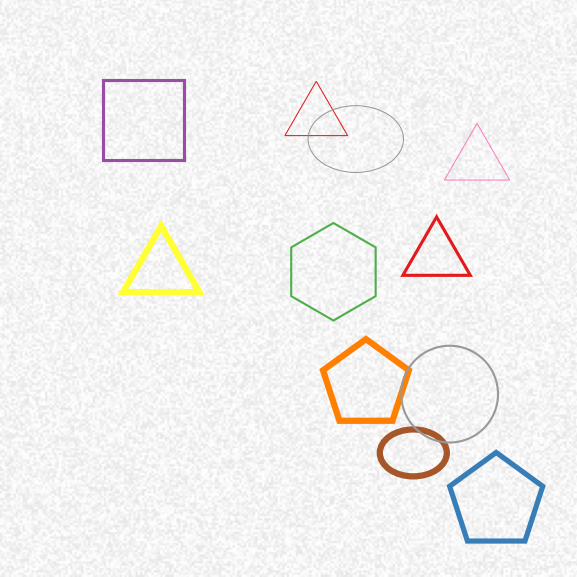[{"shape": "triangle", "thickness": 1.5, "radius": 0.34, "center": [0.756, 0.556]}, {"shape": "triangle", "thickness": 0.5, "radius": 0.31, "center": [0.548, 0.796]}, {"shape": "pentagon", "thickness": 2.5, "radius": 0.42, "center": [0.859, 0.131]}, {"shape": "hexagon", "thickness": 1, "radius": 0.42, "center": [0.577, 0.529]}, {"shape": "square", "thickness": 1.5, "radius": 0.35, "center": [0.249, 0.792]}, {"shape": "pentagon", "thickness": 3, "radius": 0.39, "center": [0.634, 0.334]}, {"shape": "triangle", "thickness": 3, "radius": 0.38, "center": [0.279, 0.532]}, {"shape": "oval", "thickness": 3, "radius": 0.29, "center": [0.716, 0.215]}, {"shape": "triangle", "thickness": 0.5, "radius": 0.33, "center": [0.826, 0.72]}, {"shape": "oval", "thickness": 0.5, "radius": 0.41, "center": [0.616, 0.758]}, {"shape": "circle", "thickness": 1, "radius": 0.42, "center": [0.779, 0.317]}]